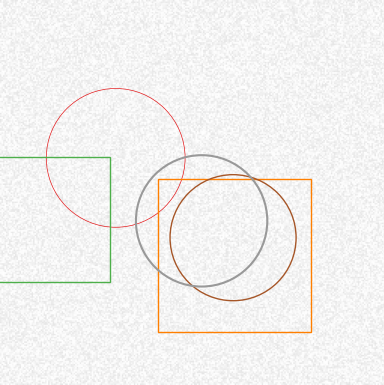[{"shape": "circle", "thickness": 0.5, "radius": 0.9, "center": [0.301, 0.59]}, {"shape": "square", "thickness": 1, "radius": 0.81, "center": [0.124, 0.43]}, {"shape": "square", "thickness": 1, "radius": 0.99, "center": [0.61, 0.337]}, {"shape": "circle", "thickness": 1, "radius": 0.82, "center": [0.605, 0.383]}, {"shape": "circle", "thickness": 1.5, "radius": 0.85, "center": [0.524, 0.426]}]